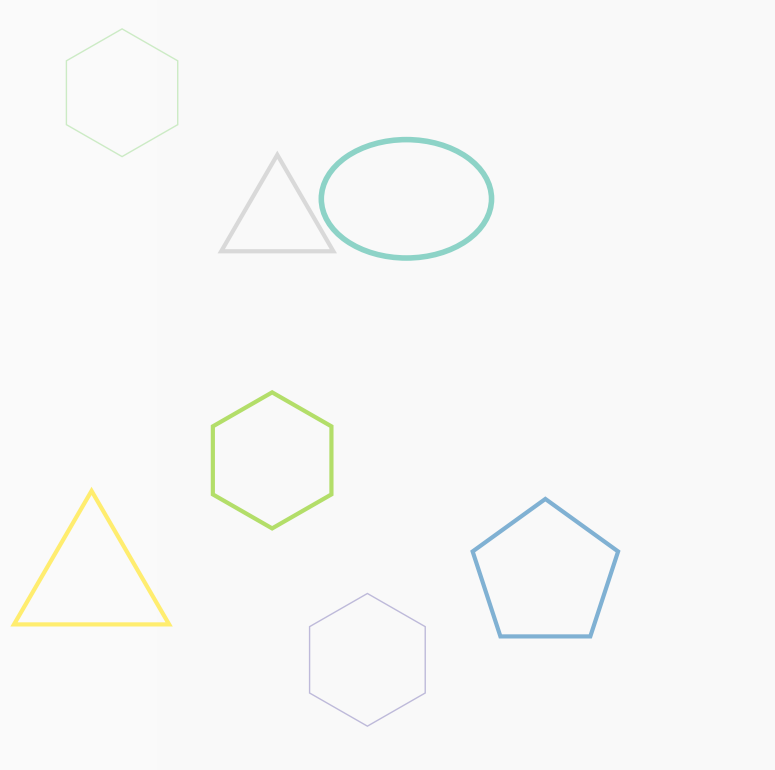[{"shape": "oval", "thickness": 2, "radius": 0.55, "center": [0.524, 0.742]}, {"shape": "hexagon", "thickness": 0.5, "radius": 0.43, "center": [0.474, 0.143]}, {"shape": "pentagon", "thickness": 1.5, "radius": 0.49, "center": [0.704, 0.253]}, {"shape": "hexagon", "thickness": 1.5, "radius": 0.44, "center": [0.351, 0.402]}, {"shape": "triangle", "thickness": 1.5, "radius": 0.42, "center": [0.358, 0.715]}, {"shape": "hexagon", "thickness": 0.5, "radius": 0.41, "center": [0.158, 0.88]}, {"shape": "triangle", "thickness": 1.5, "radius": 0.58, "center": [0.118, 0.247]}]